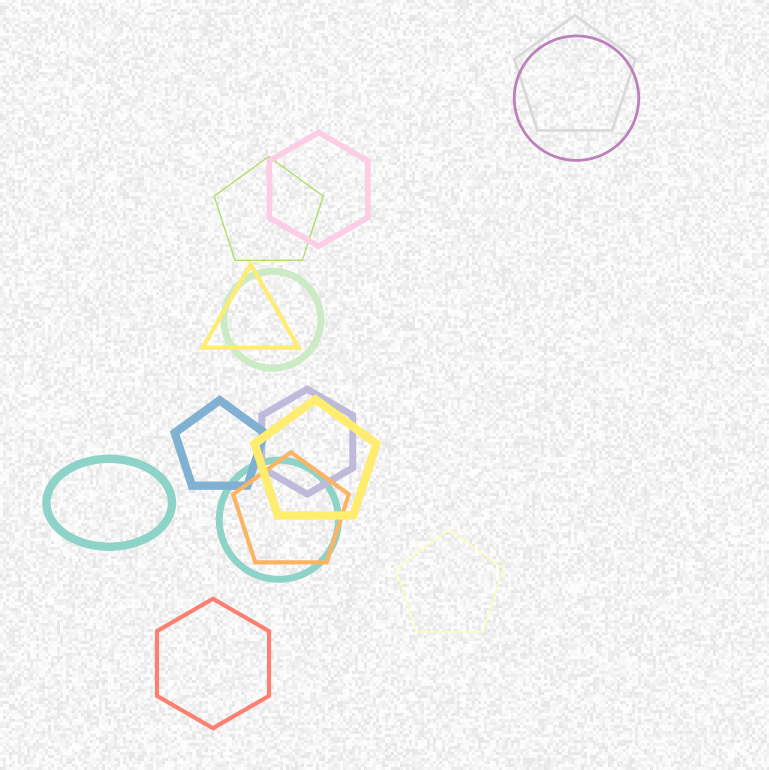[{"shape": "oval", "thickness": 3, "radius": 0.41, "center": [0.142, 0.347]}, {"shape": "circle", "thickness": 2.5, "radius": 0.39, "center": [0.362, 0.325]}, {"shape": "pentagon", "thickness": 0.5, "radius": 0.37, "center": [0.584, 0.239]}, {"shape": "hexagon", "thickness": 2.5, "radius": 0.34, "center": [0.399, 0.426]}, {"shape": "hexagon", "thickness": 1.5, "radius": 0.42, "center": [0.277, 0.138]}, {"shape": "pentagon", "thickness": 3, "radius": 0.31, "center": [0.285, 0.419]}, {"shape": "pentagon", "thickness": 1.5, "radius": 0.39, "center": [0.378, 0.334]}, {"shape": "pentagon", "thickness": 0.5, "radius": 0.37, "center": [0.349, 0.722]}, {"shape": "hexagon", "thickness": 2, "radius": 0.37, "center": [0.414, 0.754]}, {"shape": "pentagon", "thickness": 1, "radius": 0.41, "center": [0.747, 0.897]}, {"shape": "circle", "thickness": 1, "radius": 0.4, "center": [0.749, 0.873]}, {"shape": "circle", "thickness": 2.5, "radius": 0.31, "center": [0.354, 0.585]}, {"shape": "pentagon", "thickness": 3, "radius": 0.42, "center": [0.41, 0.398]}, {"shape": "triangle", "thickness": 1.5, "radius": 0.36, "center": [0.326, 0.584]}]